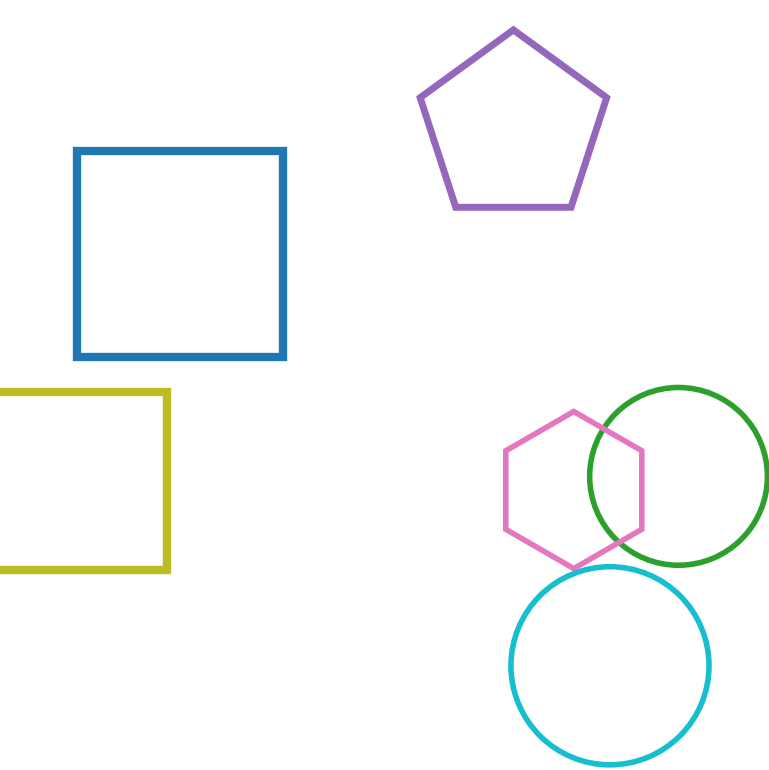[{"shape": "square", "thickness": 3, "radius": 0.67, "center": [0.234, 0.67]}, {"shape": "circle", "thickness": 2, "radius": 0.58, "center": [0.881, 0.381]}, {"shape": "pentagon", "thickness": 2.5, "radius": 0.64, "center": [0.667, 0.834]}, {"shape": "hexagon", "thickness": 2, "radius": 0.51, "center": [0.745, 0.364]}, {"shape": "square", "thickness": 3, "radius": 0.58, "center": [0.101, 0.375]}, {"shape": "circle", "thickness": 2, "radius": 0.64, "center": [0.792, 0.135]}]